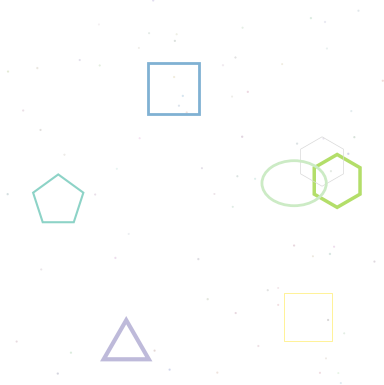[{"shape": "pentagon", "thickness": 1.5, "radius": 0.34, "center": [0.151, 0.478]}, {"shape": "triangle", "thickness": 3, "radius": 0.34, "center": [0.328, 0.101]}, {"shape": "square", "thickness": 2, "radius": 0.33, "center": [0.449, 0.769]}, {"shape": "hexagon", "thickness": 2.5, "radius": 0.34, "center": [0.876, 0.53]}, {"shape": "hexagon", "thickness": 0.5, "radius": 0.32, "center": [0.837, 0.58]}, {"shape": "oval", "thickness": 2, "radius": 0.42, "center": [0.764, 0.524]}, {"shape": "square", "thickness": 0.5, "radius": 0.31, "center": [0.801, 0.177]}]